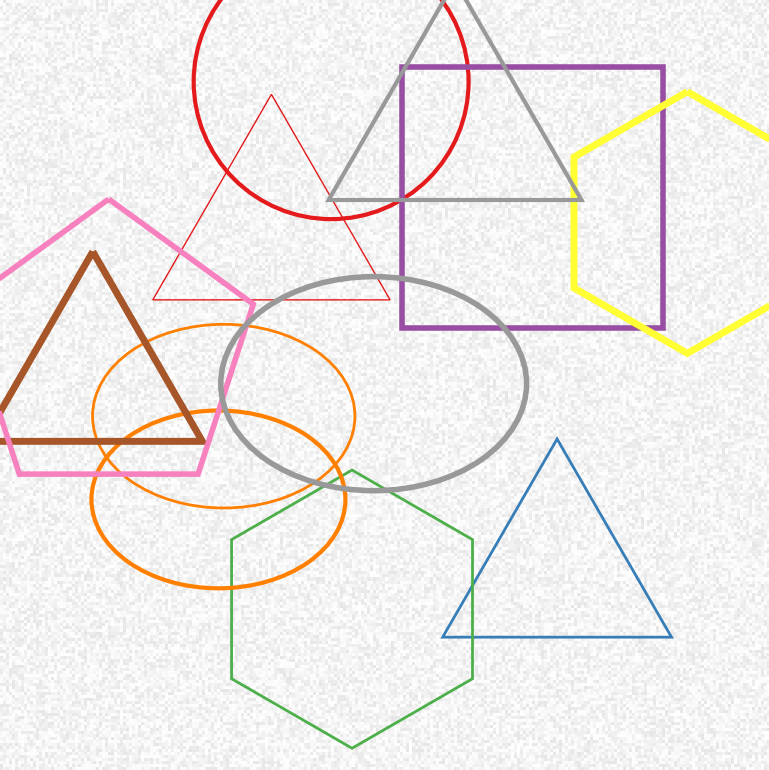[{"shape": "triangle", "thickness": 0.5, "radius": 0.89, "center": [0.353, 0.7]}, {"shape": "circle", "thickness": 1.5, "radius": 0.89, "center": [0.43, 0.894]}, {"shape": "triangle", "thickness": 1, "radius": 0.86, "center": [0.723, 0.258]}, {"shape": "hexagon", "thickness": 1, "radius": 0.9, "center": [0.457, 0.209]}, {"shape": "square", "thickness": 2, "radius": 0.85, "center": [0.691, 0.743]}, {"shape": "oval", "thickness": 1, "radius": 0.85, "center": [0.291, 0.46]}, {"shape": "oval", "thickness": 1.5, "radius": 0.82, "center": [0.284, 0.351]}, {"shape": "hexagon", "thickness": 2.5, "radius": 0.85, "center": [0.893, 0.711]}, {"shape": "triangle", "thickness": 2.5, "radius": 0.82, "center": [0.121, 0.509]}, {"shape": "pentagon", "thickness": 2, "radius": 0.99, "center": [0.141, 0.544]}, {"shape": "oval", "thickness": 2, "radius": 0.99, "center": [0.485, 0.502]}, {"shape": "triangle", "thickness": 1.5, "radius": 0.95, "center": [0.591, 0.835]}]